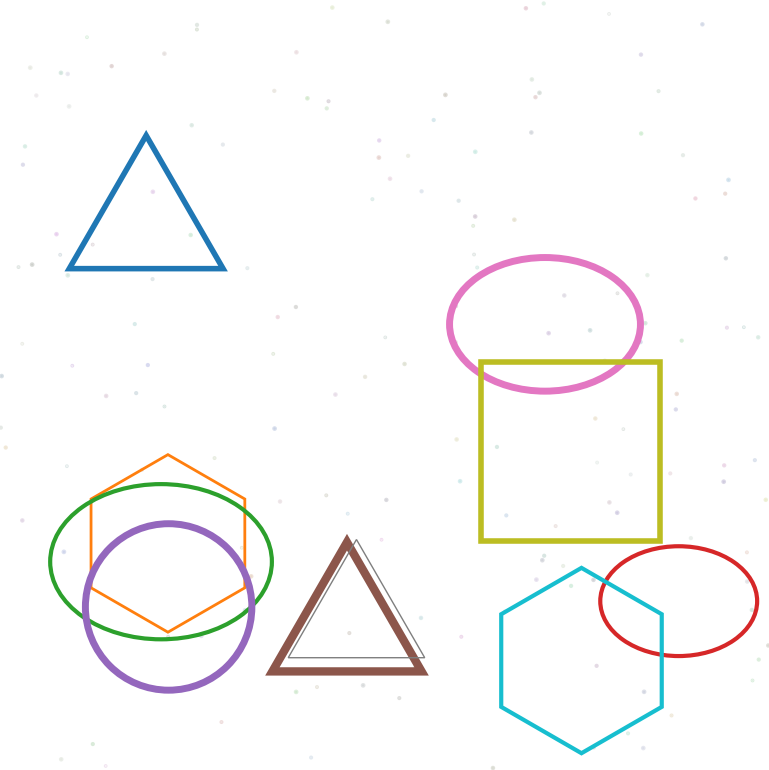[{"shape": "triangle", "thickness": 2, "radius": 0.58, "center": [0.19, 0.709]}, {"shape": "hexagon", "thickness": 1, "radius": 0.58, "center": [0.218, 0.294]}, {"shape": "oval", "thickness": 1.5, "radius": 0.72, "center": [0.209, 0.27]}, {"shape": "oval", "thickness": 1.5, "radius": 0.51, "center": [0.881, 0.219]}, {"shape": "circle", "thickness": 2.5, "radius": 0.54, "center": [0.219, 0.212]}, {"shape": "triangle", "thickness": 3, "radius": 0.56, "center": [0.451, 0.184]}, {"shape": "oval", "thickness": 2.5, "radius": 0.62, "center": [0.708, 0.579]}, {"shape": "triangle", "thickness": 0.5, "radius": 0.51, "center": [0.463, 0.197]}, {"shape": "square", "thickness": 2, "radius": 0.58, "center": [0.741, 0.414]}, {"shape": "hexagon", "thickness": 1.5, "radius": 0.6, "center": [0.755, 0.142]}]